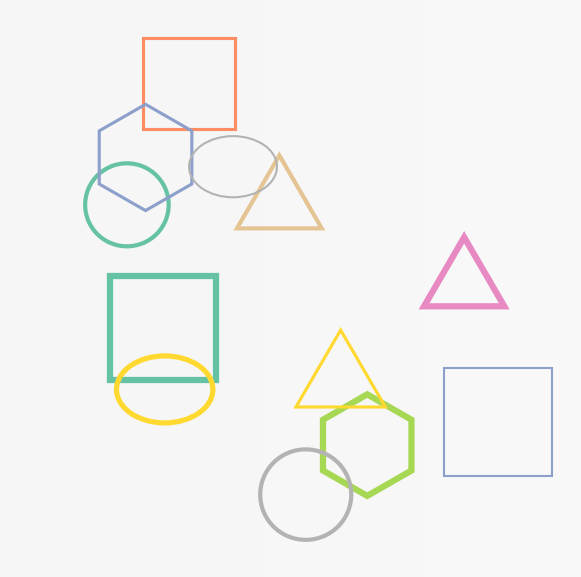[{"shape": "square", "thickness": 3, "radius": 0.45, "center": [0.28, 0.431]}, {"shape": "circle", "thickness": 2, "radius": 0.36, "center": [0.218, 0.644]}, {"shape": "square", "thickness": 1.5, "radius": 0.4, "center": [0.325, 0.854]}, {"shape": "square", "thickness": 1, "radius": 0.47, "center": [0.857, 0.268]}, {"shape": "hexagon", "thickness": 1.5, "radius": 0.46, "center": [0.25, 0.727]}, {"shape": "triangle", "thickness": 3, "radius": 0.4, "center": [0.799, 0.509]}, {"shape": "hexagon", "thickness": 3, "radius": 0.44, "center": [0.632, 0.228]}, {"shape": "oval", "thickness": 2.5, "radius": 0.41, "center": [0.283, 0.325]}, {"shape": "triangle", "thickness": 1.5, "radius": 0.44, "center": [0.586, 0.339]}, {"shape": "triangle", "thickness": 2, "radius": 0.42, "center": [0.481, 0.646]}, {"shape": "circle", "thickness": 2, "radius": 0.39, "center": [0.526, 0.143]}, {"shape": "oval", "thickness": 1, "radius": 0.38, "center": [0.401, 0.71]}]